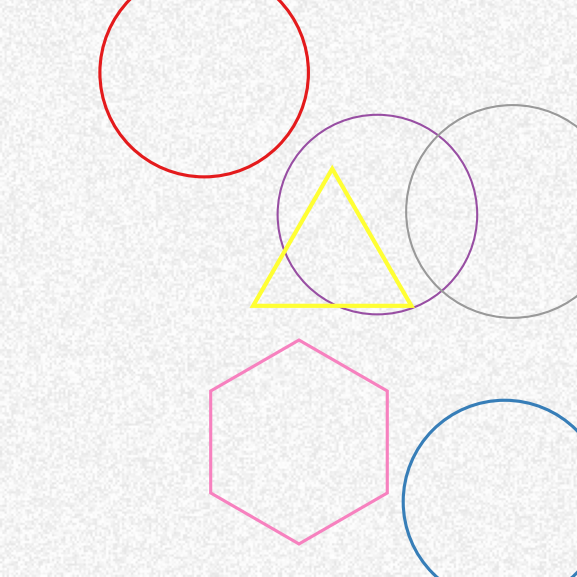[{"shape": "circle", "thickness": 1.5, "radius": 0.9, "center": [0.354, 0.873]}, {"shape": "circle", "thickness": 1.5, "radius": 0.88, "center": [0.874, 0.13]}, {"shape": "circle", "thickness": 1, "radius": 0.86, "center": [0.654, 0.628]}, {"shape": "triangle", "thickness": 2, "radius": 0.79, "center": [0.575, 0.549]}, {"shape": "hexagon", "thickness": 1.5, "radius": 0.88, "center": [0.518, 0.234]}, {"shape": "circle", "thickness": 1, "radius": 0.92, "center": [0.887, 0.633]}]